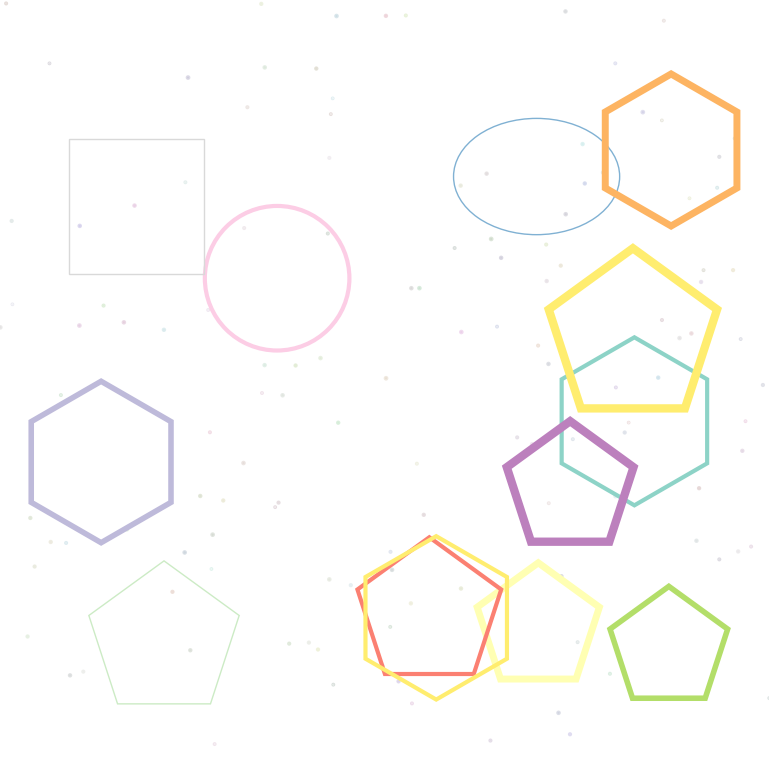[{"shape": "hexagon", "thickness": 1.5, "radius": 0.55, "center": [0.824, 0.453]}, {"shape": "pentagon", "thickness": 2.5, "radius": 0.42, "center": [0.699, 0.186]}, {"shape": "hexagon", "thickness": 2, "radius": 0.52, "center": [0.131, 0.4]}, {"shape": "pentagon", "thickness": 1.5, "radius": 0.49, "center": [0.558, 0.204]}, {"shape": "oval", "thickness": 0.5, "radius": 0.54, "center": [0.697, 0.771]}, {"shape": "hexagon", "thickness": 2.5, "radius": 0.49, "center": [0.872, 0.805]}, {"shape": "pentagon", "thickness": 2, "radius": 0.4, "center": [0.869, 0.158]}, {"shape": "circle", "thickness": 1.5, "radius": 0.47, "center": [0.36, 0.639]}, {"shape": "square", "thickness": 0.5, "radius": 0.44, "center": [0.177, 0.732]}, {"shape": "pentagon", "thickness": 3, "radius": 0.43, "center": [0.74, 0.366]}, {"shape": "pentagon", "thickness": 0.5, "radius": 0.51, "center": [0.213, 0.169]}, {"shape": "pentagon", "thickness": 3, "radius": 0.57, "center": [0.822, 0.563]}, {"shape": "hexagon", "thickness": 1.5, "radius": 0.53, "center": [0.567, 0.198]}]